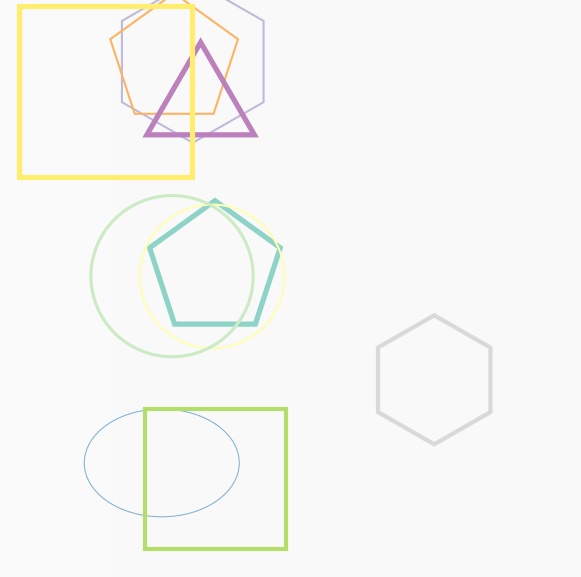[{"shape": "pentagon", "thickness": 2.5, "radius": 0.59, "center": [0.37, 0.533]}, {"shape": "circle", "thickness": 1, "radius": 0.62, "center": [0.365, 0.52]}, {"shape": "hexagon", "thickness": 1, "radius": 0.7, "center": [0.332, 0.893]}, {"shape": "oval", "thickness": 0.5, "radius": 0.67, "center": [0.278, 0.198]}, {"shape": "pentagon", "thickness": 1, "radius": 0.58, "center": [0.3, 0.896]}, {"shape": "square", "thickness": 2, "radius": 0.61, "center": [0.371, 0.17]}, {"shape": "hexagon", "thickness": 2, "radius": 0.56, "center": [0.747, 0.341]}, {"shape": "triangle", "thickness": 2.5, "radius": 0.53, "center": [0.345, 0.819]}, {"shape": "circle", "thickness": 1.5, "radius": 0.7, "center": [0.296, 0.521]}, {"shape": "square", "thickness": 2.5, "radius": 0.74, "center": [0.181, 0.841]}]